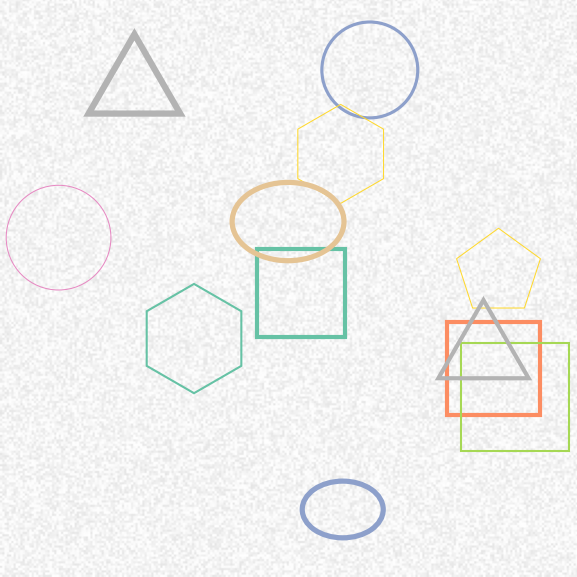[{"shape": "hexagon", "thickness": 1, "radius": 0.47, "center": [0.336, 0.413]}, {"shape": "square", "thickness": 2, "radius": 0.38, "center": [0.521, 0.492]}, {"shape": "square", "thickness": 2, "radius": 0.4, "center": [0.854, 0.361]}, {"shape": "oval", "thickness": 2.5, "radius": 0.35, "center": [0.593, 0.117]}, {"shape": "circle", "thickness": 1.5, "radius": 0.42, "center": [0.64, 0.878]}, {"shape": "circle", "thickness": 0.5, "radius": 0.45, "center": [0.101, 0.588]}, {"shape": "square", "thickness": 1, "radius": 0.47, "center": [0.891, 0.311]}, {"shape": "hexagon", "thickness": 0.5, "radius": 0.43, "center": [0.59, 0.733]}, {"shape": "pentagon", "thickness": 0.5, "radius": 0.38, "center": [0.863, 0.528]}, {"shape": "oval", "thickness": 2.5, "radius": 0.48, "center": [0.499, 0.615]}, {"shape": "triangle", "thickness": 2, "radius": 0.45, "center": [0.837, 0.389]}, {"shape": "triangle", "thickness": 3, "radius": 0.46, "center": [0.233, 0.848]}]